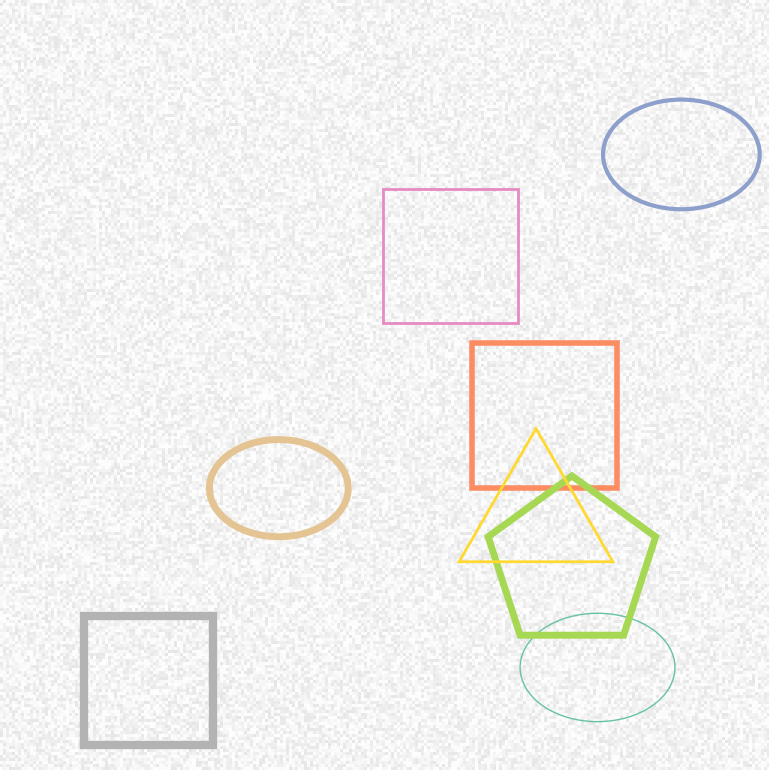[{"shape": "oval", "thickness": 0.5, "radius": 0.5, "center": [0.776, 0.133]}, {"shape": "square", "thickness": 2, "radius": 0.47, "center": [0.707, 0.461]}, {"shape": "oval", "thickness": 1.5, "radius": 0.51, "center": [0.885, 0.799]}, {"shape": "square", "thickness": 1, "radius": 0.44, "center": [0.585, 0.667]}, {"shape": "pentagon", "thickness": 2.5, "radius": 0.57, "center": [0.743, 0.268]}, {"shape": "triangle", "thickness": 1, "radius": 0.58, "center": [0.696, 0.328]}, {"shape": "oval", "thickness": 2.5, "radius": 0.45, "center": [0.362, 0.366]}, {"shape": "square", "thickness": 3, "radius": 0.42, "center": [0.193, 0.116]}]